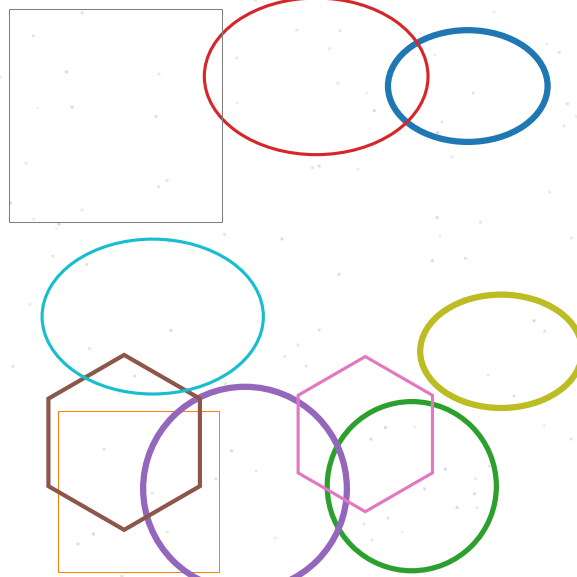[{"shape": "oval", "thickness": 3, "radius": 0.69, "center": [0.81, 0.85]}, {"shape": "square", "thickness": 0.5, "radius": 0.7, "center": [0.24, 0.148]}, {"shape": "circle", "thickness": 2.5, "radius": 0.73, "center": [0.713, 0.157]}, {"shape": "oval", "thickness": 1.5, "radius": 0.97, "center": [0.547, 0.867]}, {"shape": "circle", "thickness": 3, "radius": 0.88, "center": [0.424, 0.153]}, {"shape": "hexagon", "thickness": 2, "radius": 0.76, "center": [0.215, 0.233]}, {"shape": "hexagon", "thickness": 1.5, "radius": 0.67, "center": [0.633, 0.247]}, {"shape": "square", "thickness": 0.5, "radius": 0.92, "center": [0.2, 0.799]}, {"shape": "oval", "thickness": 3, "radius": 0.7, "center": [0.868, 0.391]}, {"shape": "oval", "thickness": 1.5, "radius": 0.96, "center": [0.264, 0.451]}]